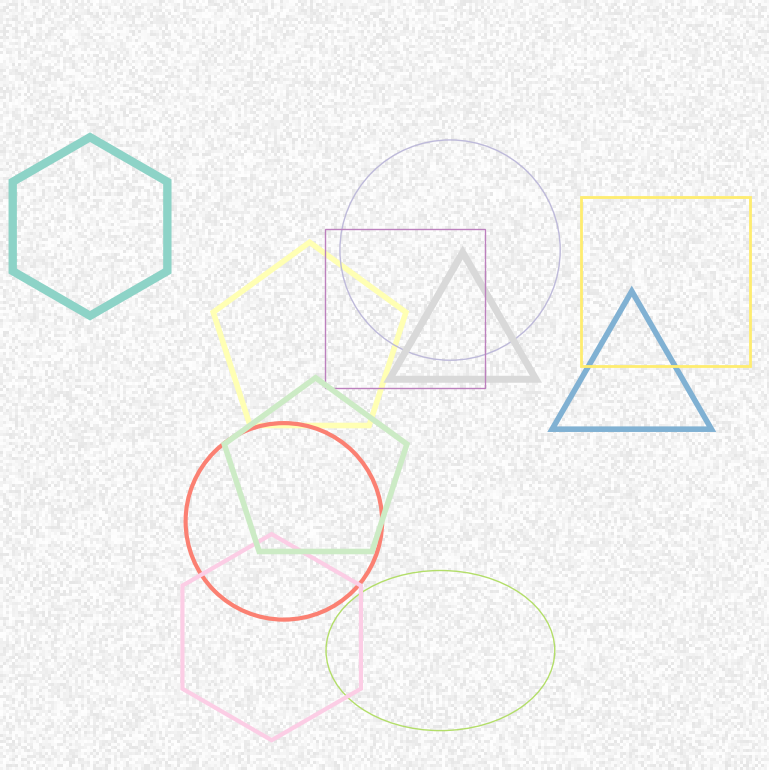[{"shape": "hexagon", "thickness": 3, "radius": 0.58, "center": [0.117, 0.706]}, {"shape": "pentagon", "thickness": 2, "radius": 0.66, "center": [0.402, 0.554]}, {"shape": "circle", "thickness": 0.5, "radius": 0.72, "center": [0.585, 0.675]}, {"shape": "circle", "thickness": 1.5, "radius": 0.64, "center": [0.369, 0.323]}, {"shape": "triangle", "thickness": 2, "radius": 0.6, "center": [0.82, 0.502]}, {"shape": "oval", "thickness": 0.5, "radius": 0.74, "center": [0.572, 0.155]}, {"shape": "hexagon", "thickness": 1.5, "radius": 0.67, "center": [0.353, 0.172]}, {"shape": "triangle", "thickness": 2.5, "radius": 0.55, "center": [0.601, 0.562]}, {"shape": "square", "thickness": 0.5, "radius": 0.52, "center": [0.526, 0.599]}, {"shape": "pentagon", "thickness": 2, "radius": 0.62, "center": [0.41, 0.385]}, {"shape": "square", "thickness": 1, "radius": 0.55, "center": [0.864, 0.634]}]